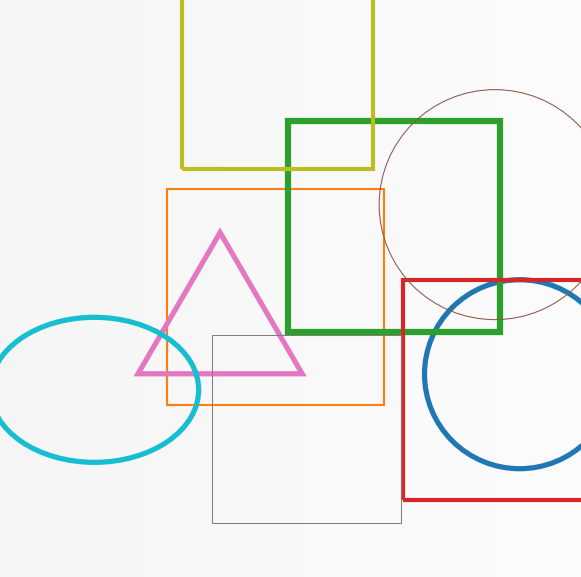[{"shape": "circle", "thickness": 2.5, "radius": 0.82, "center": [0.894, 0.351]}, {"shape": "square", "thickness": 1, "radius": 0.93, "center": [0.474, 0.485]}, {"shape": "square", "thickness": 3, "radius": 0.91, "center": [0.678, 0.606]}, {"shape": "square", "thickness": 2, "radius": 0.95, "center": [0.884, 0.324]}, {"shape": "circle", "thickness": 0.5, "radius": 1.0, "center": [0.851, 0.645]}, {"shape": "triangle", "thickness": 2.5, "radius": 0.82, "center": [0.379, 0.433]}, {"shape": "square", "thickness": 0.5, "radius": 0.81, "center": [0.527, 0.256]}, {"shape": "square", "thickness": 2, "radius": 0.82, "center": [0.478, 0.871]}, {"shape": "oval", "thickness": 2.5, "radius": 0.9, "center": [0.162, 0.324]}]